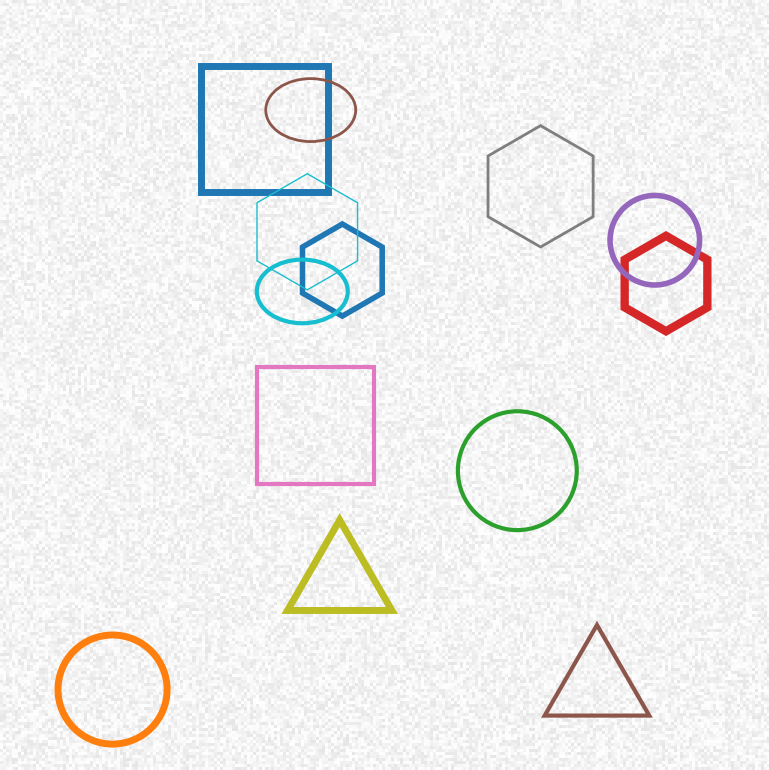[{"shape": "square", "thickness": 2.5, "radius": 0.41, "center": [0.344, 0.832]}, {"shape": "hexagon", "thickness": 2, "radius": 0.3, "center": [0.445, 0.649]}, {"shape": "circle", "thickness": 2.5, "radius": 0.35, "center": [0.146, 0.104]}, {"shape": "circle", "thickness": 1.5, "radius": 0.39, "center": [0.672, 0.389]}, {"shape": "hexagon", "thickness": 3, "radius": 0.31, "center": [0.865, 0.632]}, {"shape": "circle", "thickness": 2, "radius": 0.29, "center": [0.85, 0.688]}, {"shape": "oval", "thickness": 1, "radius": 0.29, "center": [0.404, 0.857]}, {"shape": "triangle", "thickness": 1.5, "radius": 0.39, "center": [0.775, 0.11]}, {"shape": "square", "thickness": 1.5, "radius": 0.38, "center": [0.41, 0.447]}, {"shape": "hexagon", "thickness": 1, "radius": 0.39, "center": [0.702, 0.758]}, {"shape": "triangle", "thickness": 2.5, "radius": 0.39, "center": [0.441, 0.246]}, {"shape": "oval", "thickness": 1.5, "radius": 0.3, "center": [0.393, 0.622]}, {"shape": "hexagon", "thickness": 0.5, "radius": 0.38, "center": [0.399, 0.699]}]